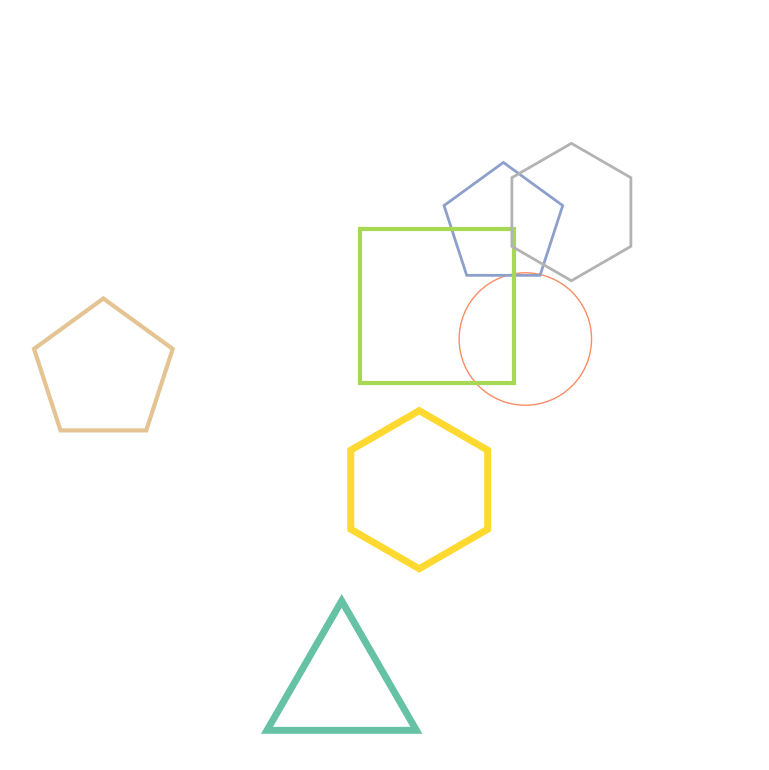[{"shape": "triangle", "thickness": 2.5, "radius": 0.56, "center": [0.444, 0.108]}, {"shape": "circle", "thickness": 0.5, "radius": 0.43, "center": [0.682, 0.56]}, {"shape": "pentagon", "thickness": 1, "radius": 0.41, "center": [0.654, 0.708]}, {"shape": "square", "thickness": 1.5, "radius": 0.5, "center": [0.568, 0.603]}, {"shape": "hexagon", "thickness": 2.5, "radius": 0.51, "center": [0.544, 0.364]}, {"shape": "pentagon", "thickness": 1.5, "radius": 0.47, "center": [0.134, 0.518]}, {"shape": "hexagon", "thickness": 1, "radius": 0.45, "center": [0.742, 0.725]}]